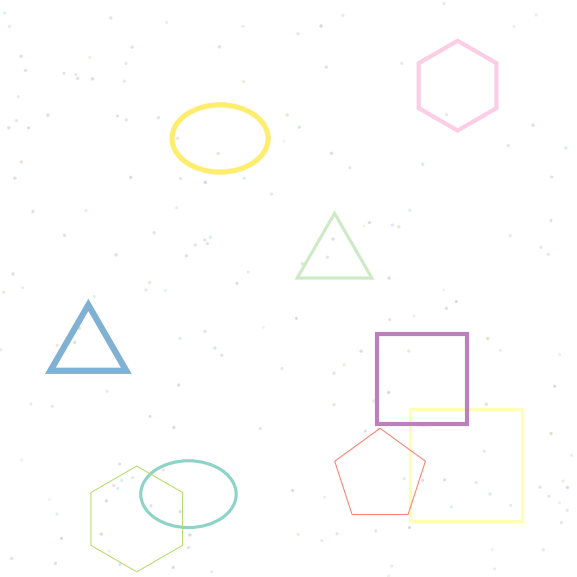[{"shape": "oval", "thickness": 1.5, "radius": 0.41, "center": [0.326, 0.143]}, {"shape": "square", "thickness": 1.5, "radius": 0.48, "center": [0.807, 0.194]}, {"shape": "pentagon", "thickness": 0.5, "radius": 0.41, "center": [0.658, 0.175]}, {"shape": "triangle", "thickness": 3, "radius": 0.38, "center": [0.153, 0.395]}, {"shape": "hexagon", "thickness": 0.5, "radius": 0.46, "center": [0.237, 0.101]}, {"shape": "hexagon", "thickness": 2, "radius": 0.39, "center": [0.792, 0.851]}, {"shape": "square", "thickness": 2, "radius": 0.39, "center": [0.731, 0.343]}, {"shape": "triangle", "thickness": 1.5, "radius": 0.37, "center": [0.579, 0.555]}, {"shape": "oval", "thickness": 2.5, "radius": 0.42, "center": [0.381, 0.759]}]